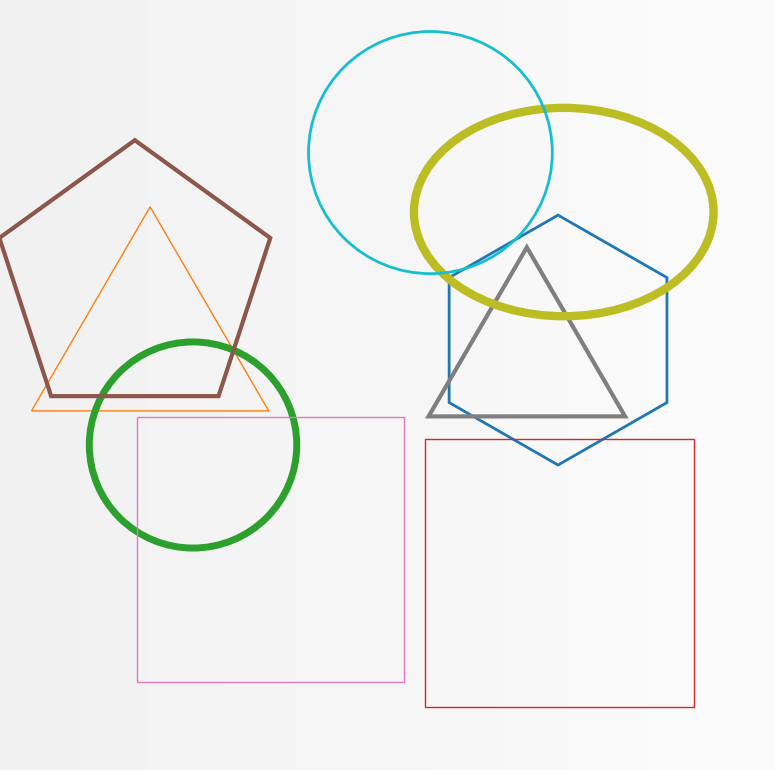[{"shape": "hexagon", "thickness": 1, "radius": 0.81, "center": [0.72, 0.558]}, {"shape": "triangle", "thickness": 0.5, "radius": 0.88, "center": [0.194, 0.555]}, {"shape": "circle", "thickness": 2.5, "radius": 0.67, "center": [0.249, 0.422]}, {"shape": "square", "thickness": 0.5, "radius": 0.87, "center": [0.722, 0.256]}, {"shape": "pentagon", "thickness": 1.5, "radius": 0.92, "center": [0.174, 0.634]}, {"shape": "square", "thickness": 0.5, "radius": 0.86, "center": [0.349, 0.287]}, {"shape": "triangle", "thickness": 1.5, "radius": 0.73, "center": [0.68, 0.532]}, {"shape": "oval", "thickness": 3, "radius": 0.97, "center": [0.727, 0.725]}, {"shape": "circle", "thickness": 1, "radius": 0.79, "center": [0.555, 0.802]}]